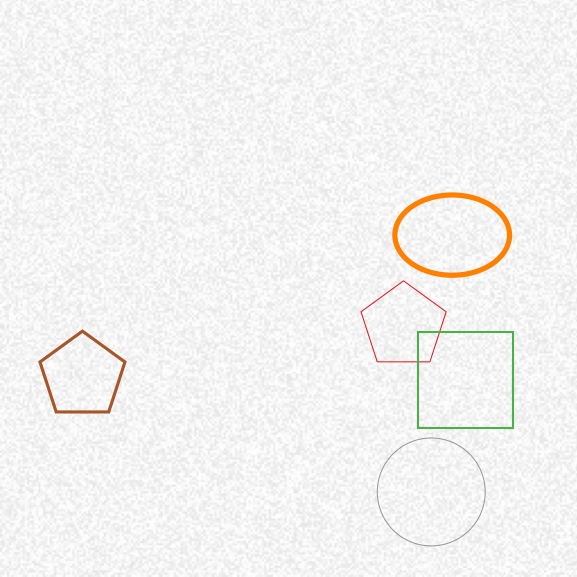[{"shape": "pentagon", "thickness": 0.5, "radius": 0.39, "center": [0.699, 0.435]}, {"shape": "square", "thickness": 1, "radius": 0.41, "center": [0.806, 0.341]}, {"shape": "oval", "thickness": 2.5, "radius": 0.5, "center": [0.783, 0.592]}, {"shape": "pentagon", "thickness": 1.5, "radius": 0.39, "center": [0.143, 0.348]}, {"shape": "circle", "thickness": 0.5, "radius": 0.47, "center": [0.747, 0.147]}]